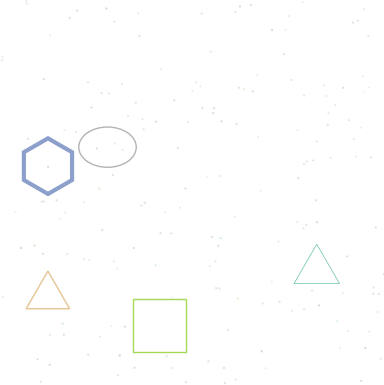[{"shape": "triangle", "thickness": 0.5, "radius": 0.34, "center": [0.823, 0.297]}, {"shape": "hexagon", "thickness": 3, "radius": 0.36, "center": [0.125, 0.568]}, {"shape": "square", "thickness": 1, "radius": 0.35, "center": [0.415, 0.154]}, {"shape": "triangle", "thickness": 1, "radius": 0.33, "center": [0.124, 0.231]}, {"shape": "oval", "thickness": 1, "radius": 0.37, "center": [0.279, 0.618]}]